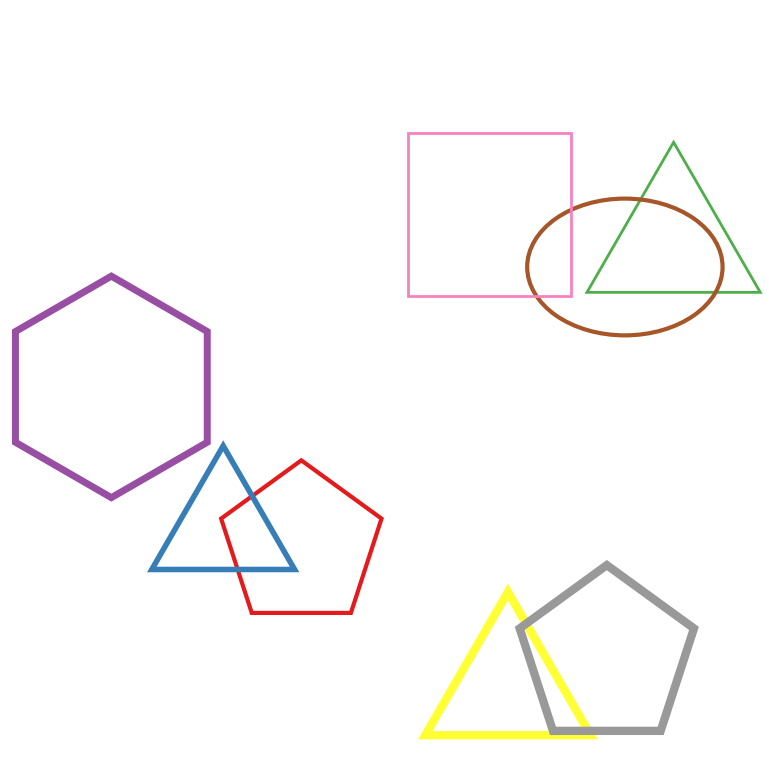[{"shape": "pentagon", "thickness": 1.5, "radius": 0.55, "center": [0.391, 0.293]}, {"shape": "triangle", "thickness": 2, "radius": 0.54, "center": [0.29, 0.314]}, {"shape": "triangle", "thickness": 1, "radius": 0.65, "center": [0.875, 0.685]}, {"shape": "hexagon", "thickness": 2.5, "radius": 0.72, "center": [0.145, 0.498]}, {"shape": "triangle", "thickness": 3, "radius": 0.62, "center": [0.66, 0.107]}, {"shape": "oval", "thickness": 1.5, "radius": 0.63, "center": [0.812, 0.653]}, {"shape": "square", "thickness": 1, "radius": 0.53, "center": [0.636, 0.721]}, {"shape": "pentagon", "thickness": 3, "radius": 0.59, "center": [0.788, 0.147]}]